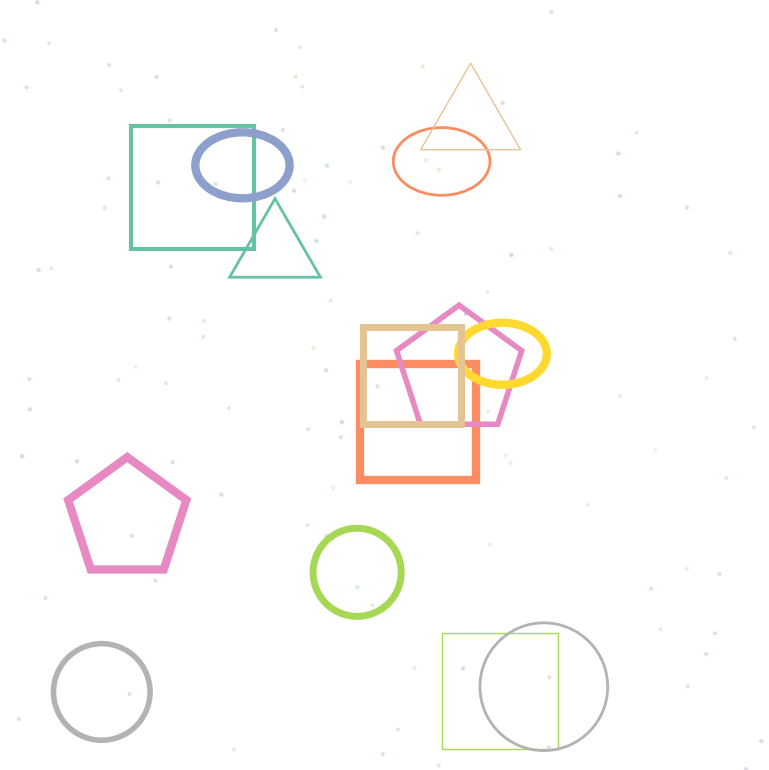[{"shape": "triangle", "thickness": 1, "radius": 0.34, "center": [0.357, 0.674]}, {"shape": "square", "thickness": 1.5, "radius": 0.4, "center": [0.25, 0.756]}, {"shape": "oval", "thickness": 1, "radius": 0.31, "center": [0.574, 0.79]}, {"shape": "square", "thickness": 3, "radius": 0.38, "center": [0.543, 0.452]}, {"shape": "oval", "thickness": 3, "radius": 0.31, "center": [0.315, 0.785]}, {"shape": "pentagon", "thickness": 3, "radius": 0.4, "center": [0.165, 0.326]}, {"shape": "pentagon", "thickness": 2, "radius": 0.43, "center": [0.596, 0.518]}, {"shape": "square", "thickness": 0.5, "radius": 0.38, "center": [0.65, 0.102]}, {"shape": "circle", "thickness": 2.5, "radius": 0.29, "center": [0.464, 0.257]}, {"shape": "oval", "thickness": 3, "radius": 0.29, "center": [0.653, 0.541]}, {"shape": "triangle", "thickness": 0.5, "radius": 0.37, "center": [0.611, 0.843]}, {"shape": "square", "thickness": 2.5, "radius": 0.32, "center": [0.535, 0.512]}, {"shape": "circle", "thickness": 2, "radius": 0.31, "center": [0.132, 0.101]}, {"shape": "circle", "thickness": 1, "radius": 0.41, "center": [0.706, 0.108]}]